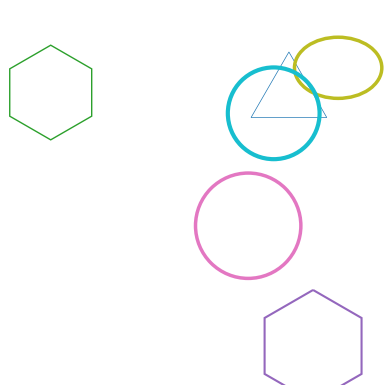[{"shape": "triangle", "thickness": 0.5, "radius": 0.57, "center": [0.75, 0.752]}, {"shape": "hexagon", "thickness": 1, "radius": 0.61, "center": [0.132, 0.76]}, {"shape": "hexagon", "thickness": 1.5, "radius": 0.73, "center": [0.813, 0.101]}, {"shape": "circle", "thickness": 2.5, "radius": 0.68, "center": [0.645, 0.414]}, {"shape": "oval", "thickness": 2.5, "radius": 0.57, "center": [0.878, 0.824]}, {"shape": "circle", "thickness": 3, "radius": 0.6, "center": [0.711, 0.706]}]